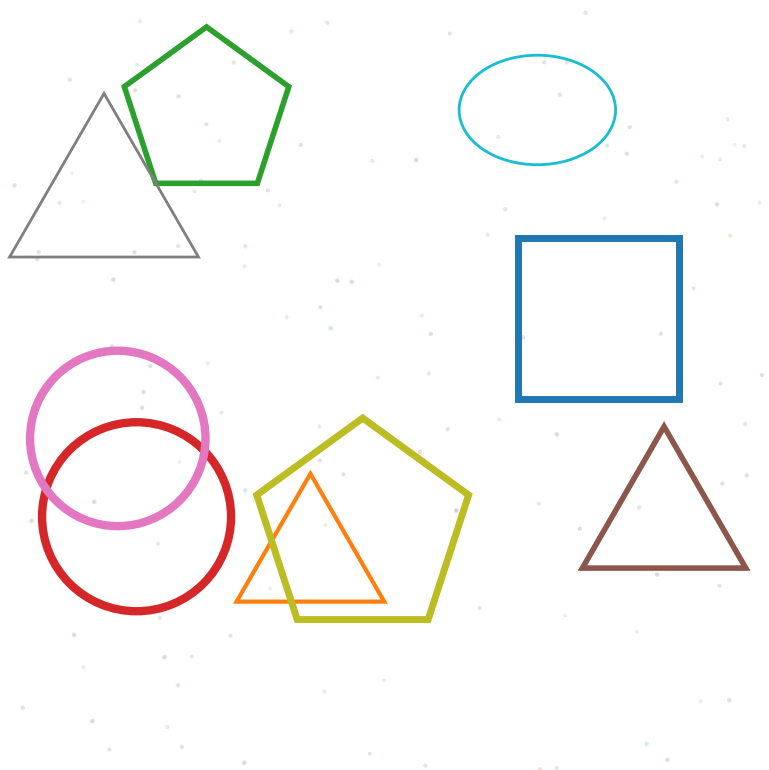[{"shape": "square", "thickness": 2.5, "radius": 0.52, "center": [0.778, 0.586]}, {"shape": "triangle", "thickness": 1.5, "radius": 0.55, "center": [0.403, 0.274]}, {"shape": "pentagon", "thickness": 2, "radius": 0.56, "center": [0.268, 0.853]}, {"shape": "circle", "thickness": 3, "radius": 0.61, "center": [0.177, 0.329]}, {"shape": "triangle", "thickness": 2, "radius": 0.61, "center": [0.862, 0.323]}, {"shape": "circle", "thickness": 3, "radius": 0.57, "center": [0.153, 0.431]}, {"shape": "triangle", "thickness": 1, "radius": 0.71, "center": [0.135, 0.737]}, {"shape": "pentagon", "thickness": 2.5, "radius": 0.72, "center": [0.471, 0.312]}, {"shape": "oval", "thickness": 1, "radius": 0.51, "center": [0.698, 0.857]}]